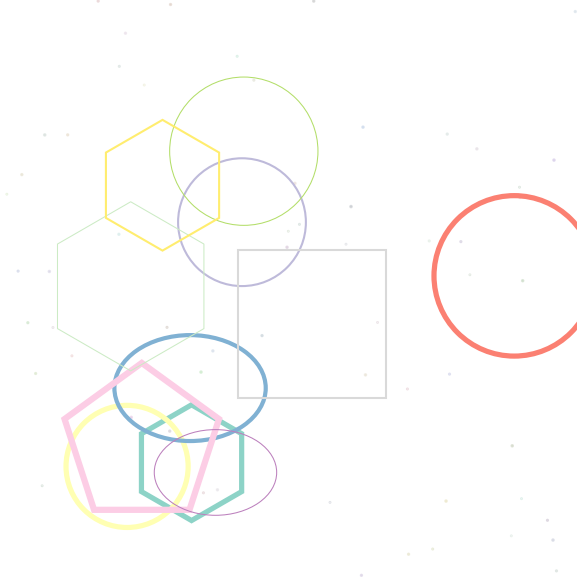[{"shape": "hexagon", "thickness": 2.5, "radius": 0.5, "center": [0.332, 0.198]}, {"shape": "circle", "thickness": 2.5, "radius": 0.53, "center": [0.22, 0.191]}, {"shape": "circle", "thickness": 1, "radius": 0.55, "center": [0.419, 0.614]}, {"shape": "circle", "thickness": 2.5, "radius": 0.69, "center": [0.89, 0.521]}, {"shape": "oval", "thickness": 2, "radius": 0.66, "center": [0.329, 0.327]}, {"shape": "circle", "thickness": 0.5, "radius": 0.64, "center": [0.422, 0.737]}, {"shape": "pentagon", "thickness": 3, "radius": 0.7, "center": [0.245, 0.23]}, {"shape": "square", "thickness": 1, "radius": 0.64, "center": [0.54, 0.439]}, {"shape": "oval", "thickness": 0.5, "radius": 0.53, "center": [0.373, 0.181]}, {"shape": "hexagon", "thickness": 0.5, "radius": 0.73, "center": [0.226, 0.503]}, {"shape": "hexagon", "thickness": 1, "radius": 0.57, "center": [0.281, 0.678]}]